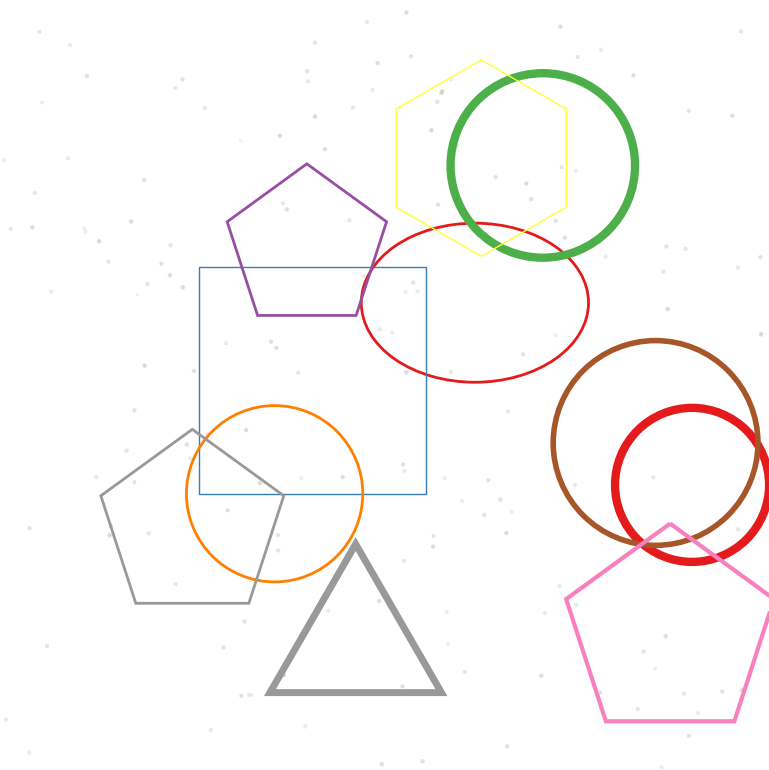[{"shape": "oval", "thickness": 1, "radius": 0.74, "center": [0.617, 0.607]}, {"shape": "circle", "thickness": 3, "radius": 0.5, "center": [0.899, 0.37]}, {"shape": "square", "thickness": 0.5, "radius": 0.74, "center": [0.406, 0.506]}, {"shape": "circle", "thickness": 3, "radius": 0.6, "center": [0.705, 0.785]}, {"shape": "pentagon", "thickness": 1, "radius": 0.54, "center": [0.399, 0.678]}, {"shape": "circle", "thickness": 1, "radius": 0.57, "center": [0.357, 0.359]}, {"shape": "hexagon", "thickness": 0.5, "radius": 0.64, "center": [0.625, 0.795]}, {"shape": "circle", "thickness": 2, "radius": 0.66, "center": [0.851, 0.425]}, {"shape": "pentagon", "thickness": 1.5, "radius": 0.71, "center": [0.87, 0.178]}, {"shape": "pentagon", "thickness": 1, "radius": 0.62, "center": [0.25, 0.318]}, {"shape": "triangle", "thickness": 2.5, "radius": 0.64, "center": [0.462, 0.165]}]